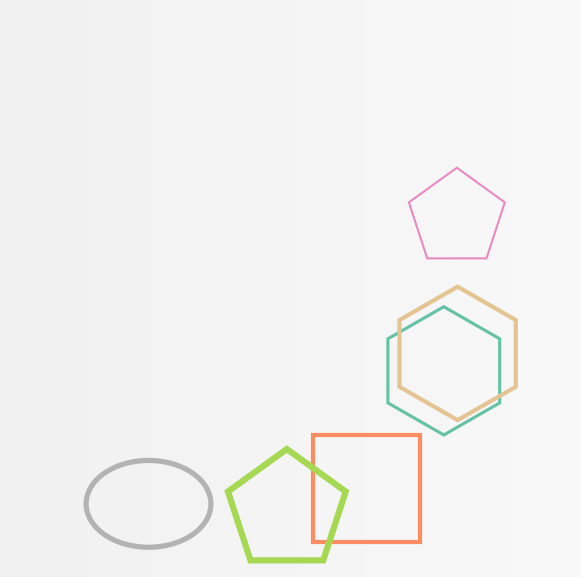[{"shape": "hexagon", "thickness": 1.5, "radius": 0.56, "center": [0.764, 0.357]}, {"shape": "square", "thickness": 2, "radius": 0.46, "center": [0.631, 0.153]}, {"shape": "pentagon", "thickness": 1, "radius": 0.43, "center": [0.786, 0.622]}, {"shape": "pentagon", "thickness": 3, "radius": 0.53, "center": [0.493, 0.115]}, {"shape": "hexagon", "thickness": 2, "radius": 0.58, "center": [0.787, 0.387]}, {"shape": "oval", "thickness": 2.5, "radius": 0.54, "center": [0.256, 0.127]}]